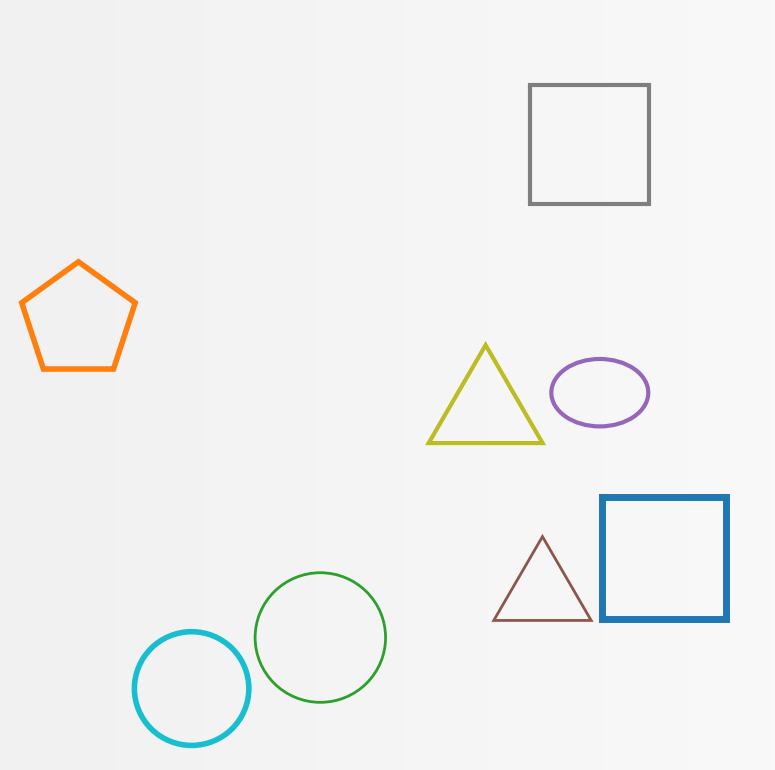[{"shape": "square", "thickness": 2.5, "radius": 0.4, "center": [0.857, 0.275]}, {"shape": "pentagon", "thickness": 2, "radius": 0.38, "center": [0.101, 0.583]}, {"shape": "circle", "thickness": 1, "radius": 0.42, "center": [0.413, 0.172]}, {"shape": "oval", "thickness": 1.5, "radius": 0.31, "center": [0.774, 0.49]}, {"shape": "triangle", "thickness": 1, "radius": 0.36, "center": [0.7, 0.231]}, {"shape": "square", "thickness": 1.5, "radius": 0.39, "center": [0.76, 0.812]}, {"shape": "triangle", "thickness": 1.5, "radius": 0.42, "center": [0.627, 0.467]}, {"shape": "circle", "thickness": 2, "radius": 0.37, "center": [0.247, 0.106]}]